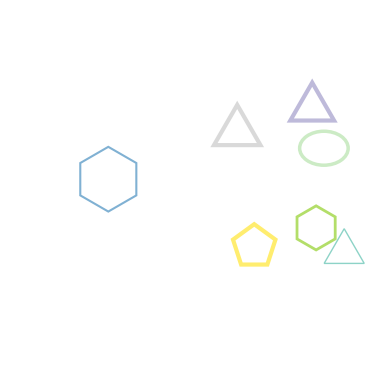[{"shape": "triangle", "thickness": 1, "radius": 0.3, "center": [0.894, 0.346]}, {"shape": "triangle", "thickness": 3, "radius": 0.33, "center": [0.811, 0.72]}, {"shape": "hexagon", "thickness": 1.5, "radius": 0.42, "center": [0.281, 0.535]}, {"shape": "hexagon", "thickness": 2, "radius": 0.29, "center": [0.821, 0.408]}, {"shape": "triangle", "thickness": 3, "radius": 0.35, "center": [0.616, 0.658]}, {"shape": "oval", "thickness": 2.5, "radius": 0.32, "center": [0.841, 0.615]}, {"shape": "pentagon", "thickness": 3, "radius": 0.29, "center": [0.66, 0.36]}]